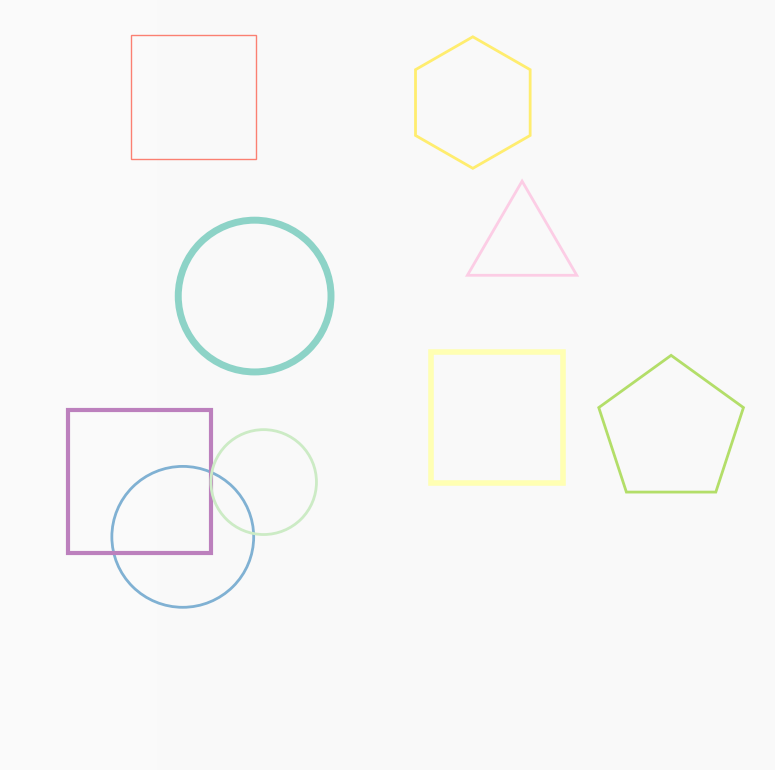[{"shape": "circle", "thickness": 2.5, "radius": 0.49, "center": [0.329, 0.616]}, {"shape": "square", "thickness": 2, "radius": 0.43, "center": [0.641, 0.458]}, {"shape": "square", "thickness": 0.5, "radius": 0.4, "center": [0.249, 0.874]}, {"shape": "circle", "thickness": 1, "radius": 0.46, "center": [0.236, 0.303]}, {"shape": "pentagon", "thickness": 1, "radius": 0.49, "center": [0.866, 0.44]}, {"shape": "triangle", "thickness": 1, "radius": 0.41, "center": [0.674, 0.683]}, {"shape": "square", "thickness": 1.5, "radius": 0.46, "center": [0.18, 0.374]}, {"shape": "circle", "thickness": 1, "radius": 0.34, "center": [0.34, 0.374]}, {"shape": "hexagon", "thickness": 1, "radius": 0.43, "center": [0.61, 0.867]}]